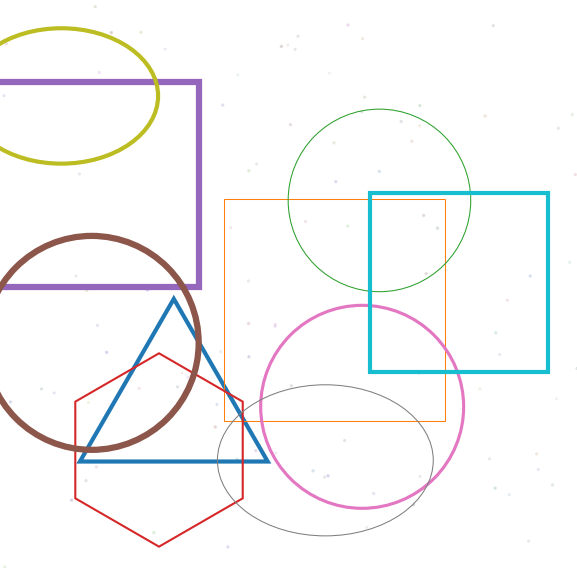[{"shape": "triangle", "thickness": 2, "radius": 0.94, "center": [0.301, 0.294]}, {"shape": "square", "thickness": 0.5, "radius": 0.96, "center": [0.579, 0.462]}, {"shape": "circle", "thickness": 0.5, "radius": 0.79, "center": [0.657, 0.652]}, {"shape": "hexagon", "thickness": 1, "radius": 0.84, "center": [0.275, 0.22]}, {"shape": "square", "thickness": 3, "radius": 0.89, "center": [0.167, 0.68]}, {"shape": "circle", "thickness": 3, "radius": 0.93, "center": [0.159, 0.405]}, {"shape": "circle", "thickness": 1.5, "radius": 0.88, "center": [0.627, 0.295]}, {"shape": "oval", "thickness": 0.5, "radius": 0.93, "center": [0.563, 0.202]}, {"shape": "oval", "thickness": 2, "radius": 0.84, "center": [0.106, 0.833]}, {"shape": "square", "thickness": 2, "radius": 0.77, "center": [0.794, 0.51]}]